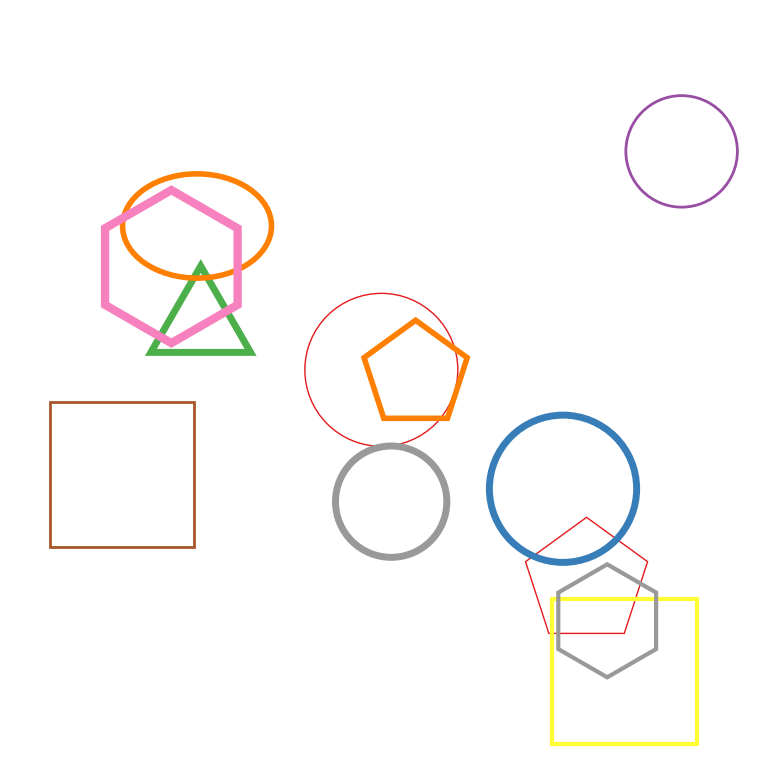[{"shape": "pentagon", "thickness": 0.5, "radius": 0.42, "center": [0.762, 0.245]}, {"shape": "circle", "thickness": 0.5, "radius": 0.5, "center": [0.495, 0.52]}, {"shape": "circle", "thickness": 2.5, "radius": 0.48, "center": [0.731, 0.365]}, {"shape": "triangle", "thickness": 2.5, "radius": 0.37, "center": [0.261, 0.58]}, {"shape": "circle", "thickness": 1, "radius": 0.36, "center": [0.885, 0.803]}, {"shape": "oval", "thickness": 2, "radius": 0.48, "center": [0.256, 0.707]}, {"shape": "pentagon", "thickness": 2, "radius": 0.35, "center": [0.54, 0.514]}, {"shape": "square", "thickness": 1.5, "radius": 0.47, "center": [0.811, 0.128]}, {"shape": "square", "thickness": 1, "radius": 0.47, "center": [0.159, 0.384]}, {"shape": "hexagon", "thickness": 3, "radius": 0.5, "center": [0.223, 0.654]}, {"shape": "hexagon", "thickness": 1.5, "radius": 0.37, "center": [0.789, 0.194]}, {"shape": "circle", "thickness": 2.5, "radius": 0.36, "center": [0.508, 0.348]}]